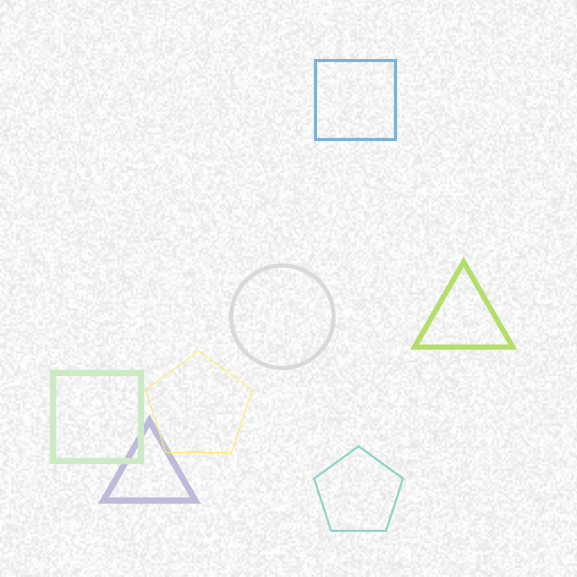[{"shape": "pentagon", "thickness": 1, "radius": 0.4, "center": [0.621, 0.145]}, {"shape": "triangle", "thickness": 3, "radius": 0.46, "center": [0.259, 0.178]}, {"shape": "square", "thickness": 1.5, "radius": 0.34, "center": [0.614, 0.827]}, {"shape": "triangle", "thickness": 2.5, "radius": 0.49, "center": [0.803, 0.447]}, {"shape": "circle", "thickness": 2, "radius": 0.44, "center": [0.489, 0.451]}, {"shape": "square", "thickness": 3, "radius": 0.38, "center": [0.168, 0.277]}, {"shape": "pentagon", "thickness": 0.5, "radius": 0.49, "center": [0.344, 0.294]}]